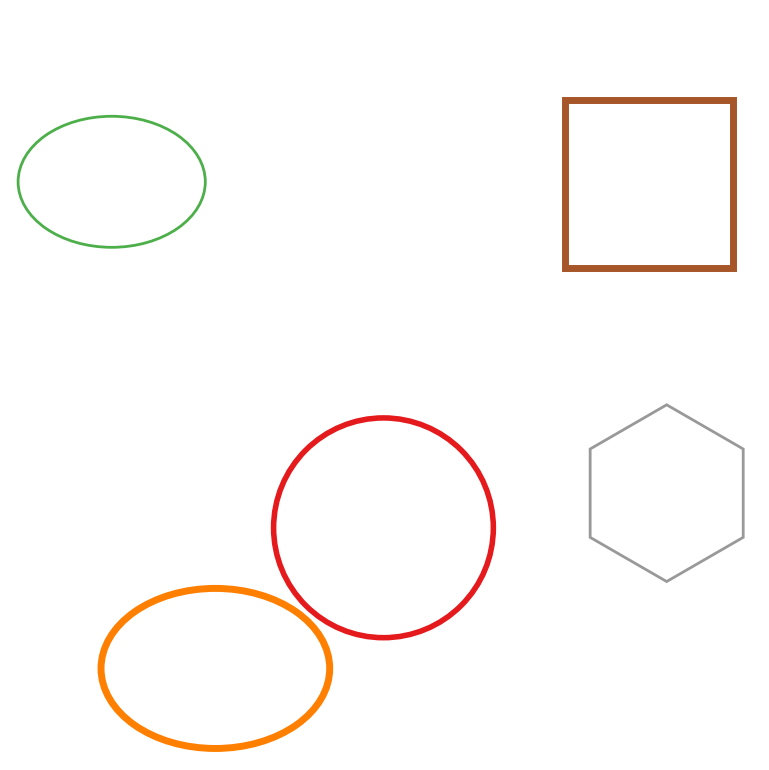[{"shape": "circle", "thickness": 2, "radius": 0.71, "center": [0.498, 0.315]}, {"shape": "oval", "thickness": 1, "radius": 0.61, "center": [0.145, 0.764]}, {"shape": "oval", "thickness": 2.5, "radius": 0.74, "center": [0.28, 0.132]}, {"shape": "square", "thickness": 2.5, "radius": 0.55, "center": [0.843, 0.761]}, {"shape": "hexagon", "thickness": 1, "radius": 0.57, "center": [0.866, 0.36]}]